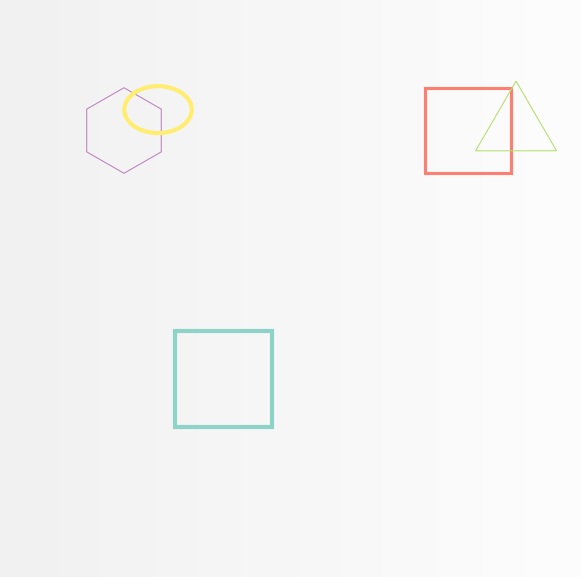[{"shape": "square", "thickness": 2, "radius": 0.42, "center": [0.385, 0.343]}, {"shape": "square", "thickness": 1.5, "radius": 0.37, "center": [0.805, 0.773]}, {"shape": "triangle", "thickness": 0.5, "radius": 0.4, "center": [0.888, 0.778]}, {"shape": "hexagon", "thickness": 0.5, "radius": 0.37, "center": [0.213, 0.773]}, {"shape": "oval", "thickness": 2, "radius": 0.29, "center": [0.272, 0.809]}]